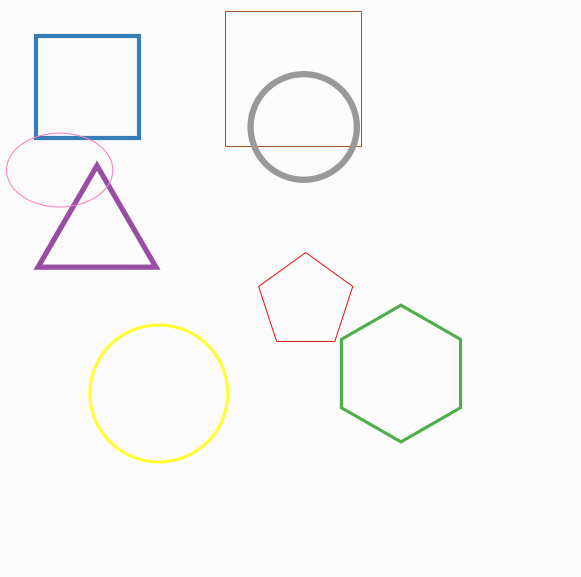[{"shape": "pentagon", "thickness": 0.5, "radius": 0.43, "center": [0.526, 0.477]}, {"shape": "square", "thickness": 2, "radius": 0.44, "center": [0.15, 0.849]}, {"shape": "hexagon", "thickness": 1.5, "radius": 0.59, "center": [0.69, 0.352]}, {"shape": "triangle", "thickness": 2.5, "radius": 0.59, "center": [0.167, 0.595]}, {"shape": "circle", "thickness": 1.5, "radius": 0.59, "center": [0.273, 0.318]}, {"shape": "square", "thickness": 0.5, "radius": 0.58, "center": [0.504, 0.863]}, {"shape": "oval", "thickness": 0.5, "radius": 0.46, "center": [0.103, 0.705]}, {"shape": "circle", "thickness": 3, "radius": 0.46, "center": [0.523, 0.779]}]